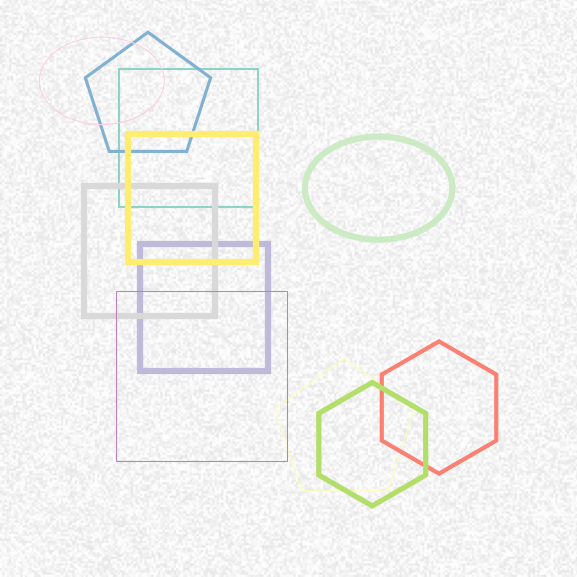[{"shape": "square", "thickness": 1, "radius": 0.6, "center": [0.326, 0.76]}, {"shape": "pentagon", "thickness": 0.5, "radius": 0.63, "center": [0.597, 0.252]}, {"shape": "square", "thickness": 3, "radius": 0.55, "center": [0.353, 0.467]}, {"shape": "hexagon", "thickness": 2, "radius": 0.57, "center": [0.76, 0.293]}, {"shape": "pentagon", "thickness": 1.5, "radius": 0.57, "center": [0.256, 0.829]}, {"shape": "hexagon", "thickness": 2.5, "radius": 0.53, "center": [0.645, 0.23]}, {"shape": "oval", "thickness": 0.5, "radius": 0.54, "center": [0.176, 0.859]}, {"shape": "square", "thickness": 3, "radius": 0.56, "center": [0.259, 0.564]}, {"shape": "square", "thickness": 0.5, "radius": 0.74, "center": [0.349, 0.349]}, {"shape": "oval", "thickness": 3, "radius": 0.64, "center": [0.656, 0.673]}, {"shape": "square", "thickness": 3, "radius": 0.55, "center": [0.332, 0.656]}]